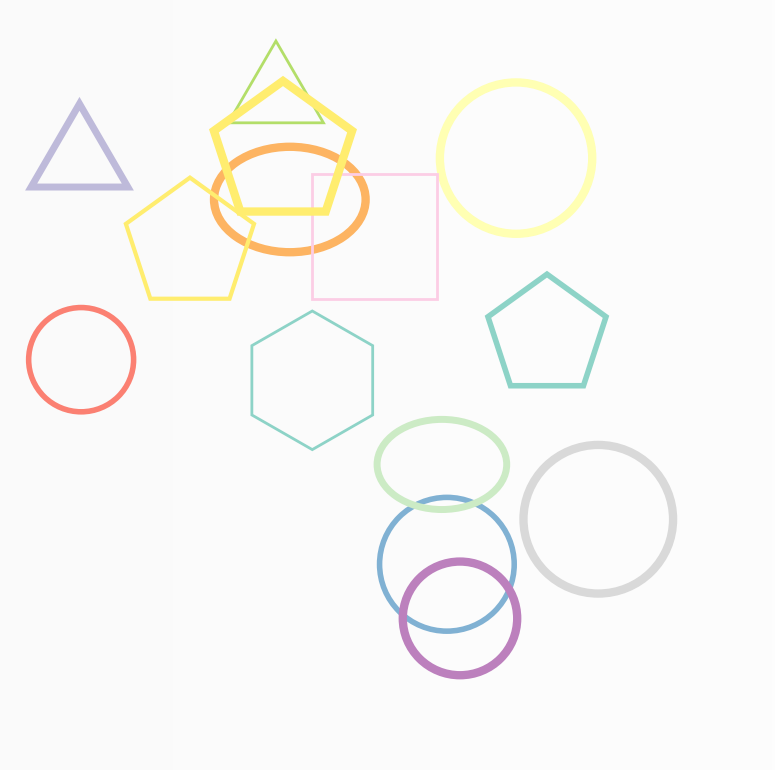[{"shape": "pentagon", "thickness": 2, "radius": 0.4, "center": [0.706, 0.564]}, {"shape": "hexagon", "thickness": 1, "radius": 0.45, "center": [0.403, 0.506]}, {"shape": "circle", "thickness": 3, "radius": 0.49, "center": [0.666, 0.795]}, {"shape": "triangle", "thickness": 2.5, "radius": 0.36, "center": [0.103, 0.793]}, {"shape": "circle", "thickness": 2, "radius": 0.34, "center": [0.105, 0.533]}, {"shape": "circle", "thickness": 2, "radius": 0.43, "center": [0.577, 0.267]}, {"shape": "oval", "thickness": 3, "radius": 0.49, "center": [0.374, 0.741]}, {"shape": "triangle", "thickness": 1, "radius": 0.35, "center": [0.356, 0.876]}, {"shape": "square", "thickness": 1, "radius": 0.4, "center": [0.484, 0.693]}, {"shape": "circle", "thickness": 3, "radius": 0.48, "center": [0.772, 0.326]}, {"shape": "circle", "thickness": 3, "radius": 0.37, "center": [0.594, 0.197]}, {"shape": "oval", "thickness": 2.5, "radius": 0.42, "center": [0.57, 0.397]}, {"shape": "pentagon", "thickness": 3, "radius": 0.47, "center": [0.365, 0.801]}, {"shape": "pentagon", "thickness": 1.5, "radius": 0.43, "center": [0.245, 0.682]}]